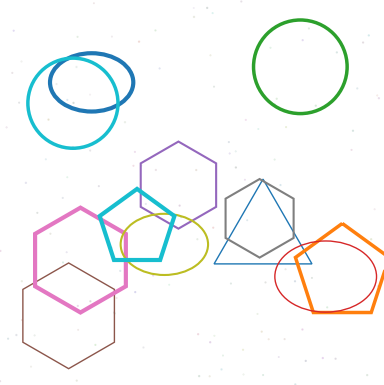[{"shape": "oval", "thickness": 3, "radius": 0.54, "center": [0.238, 0.786]}, {"shape": "triangle", "thickness": 1, "radius": 0.73, "center": [0.683, 0.388]}, {"shape": "pentagon", "thickness": 2.5, "radius": 0.64, "center": [0.889, 0.292]}, {"shape": "circle", "thickness": 2.5, "radius": 0.61, "center": [0.78, 0.827]}, {"shape": "oval", "thickness": 1, "radius": 0.66, "center": [0.846, 0.282]}, {"shape": "hexagon", "thickness": 1.5, "radius": 0.57, "center": [0.463, 0.519]}, {"shape": "hexagon", "thickness": 1, "radius": 0.69, "center": [0.178, 0.18]}, {"shape": "hexagon", "thickness": 3, "radius": 0.68, "center": [0.209, 0.324]}, {"shape": "hexagon", "thickness": 1.5, "radius": 0.51, "center": [0.674, 0.433]}, {"shape": "oval", "thickness": 1.5, "radius": 0.57, "center": [0.427, 0.365]}, {"shape": "circle", "thickness": 2.5, "radius": 0.59, "center": [0.189, 0.732]}, {"shape": "pentagon", "thickness": 3, "radius": 0.51, "center": [0.356, 0.407]}]